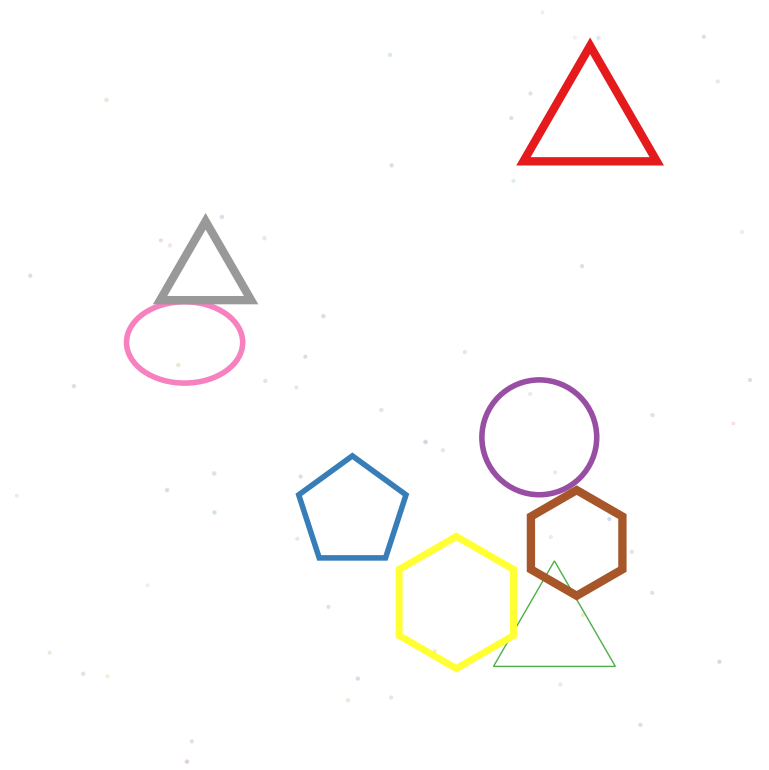[{"shape": "triangle", "thickness": 3, "radius": 0.5, "center": [0.766, 0.84]}, {"shape": "pentagon", "thickness": 2, "radius": 0.37, "center": [0.458, 0.335]}, {"shape": "triangle", "thickness": 0.5, "radius": 0.46, "center": [0.72, 0.18]}, {"shape": "circle", "thickness": 2, "radius": 0.37, "center": [0.7, 0.432]}, {"shape": "hexagon", "thickness": 2.5, "radius": 0.43, "center": [0.593, 0.218]}, {"shape": "hexagon", "thickness": 3, "radius": 0.34, "center": [0.749, 0.295]}, {"shape": "oval", "thickness": 2, "radius": 0.38, "center": [0.24, 0.555]}, {"shape": "triangle", "thickness": 3, "radius": 0.34, "center": [0.267, 0.644]}]